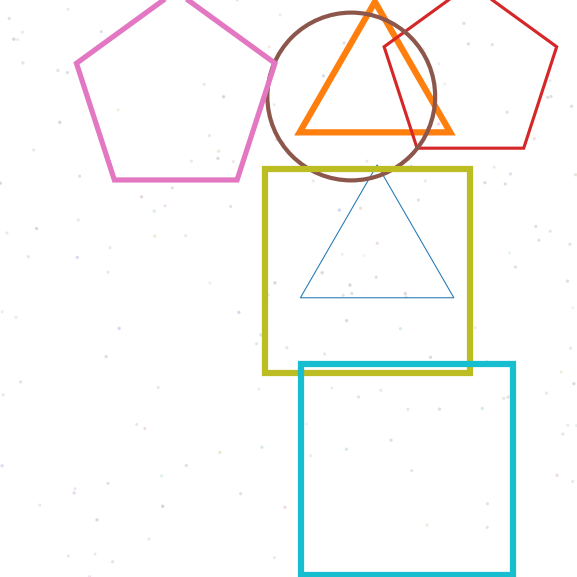[{"shape": "triangle", "thickness": 0.5, "radius": 0.77, "center": [0.653, 0.56]}, {"shape": "triangle", "thickness": 3, "radius": 0.75, "center": [0.649, 0.845]}, {"shape": "pentagon", "thickness": 1.5, "radius": 0.79, "center": [0.815, 0.87]}, {"shape": "circle", "thickness": 2, "radius": 0.73, "center": [0.608, 0.832]}, {"shape": "pentagon", "thickness": 2.5, "radius": 0.9, "center": [0.304, 0.834]}, {"shape": "square", "thickness": 3, "radius": 0.89, "center": [0.637, 0.53]}, {"shape": "square", "thickness": 3, "radius": 0.92, "center": [0.705, 0.186]}]